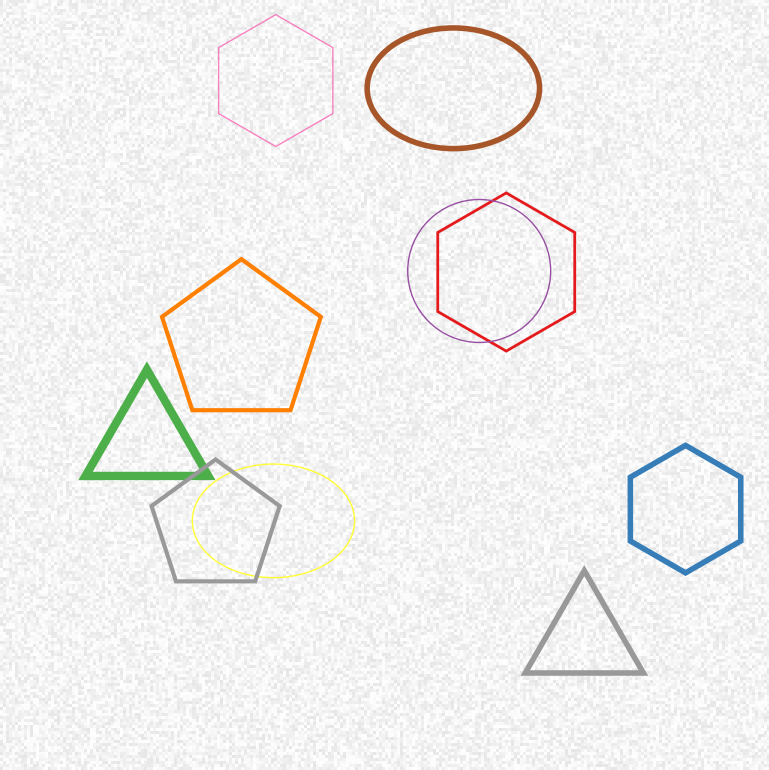[{"shape": "hexagon", "thickness": 1, "radius": 0.51, "center": [0.657, 0.647]}, {"shape": "hexagon", "thickness": 2, "radius": 0.41, "center": [0.89, 0.339]}, {"shape": "triangle", "thickness": 3, "radius": 0.46, "center": [0.191, 0.428]}, {"shape": "circle", "thickness": 0.5, "radius": 0.46, "center": [0.622, 0.648]}, {"shape": "pentagon", "thickness": 1.5, "radius": 0.54, "center": [0.314, 0.555]}, {"shape": "oval", "thickness": 0.5, "radius": 0.53, "center": [0.355, 0.324]}, {"shape": "oval", "thickness": 2, "radius": 0.56, "center": [0.589, 0.885]}, {"shape": "hexagon", "thickness": 0.5, "radius": 0.43, "center": [0.358, 0.895]}, {"shape": "pentagon", "thickness": 1.5, "radius": 0.44, "center": [0.28, 0.316]}, {"shape": "triangle", "thickness": 2, "radius": 0.44, "center": [0.759, 0.17]}]